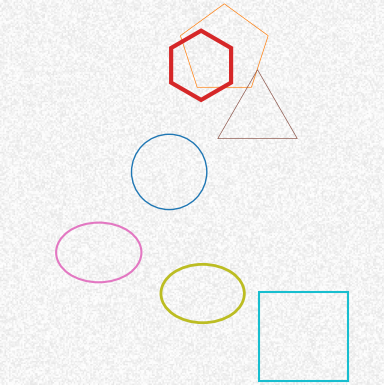[{"shape": "circle", "thickness": 1, "radius": 0.49, "center": [0.439, 0.553]}, {"shape": "pentagon", "thickness": 0.5, "radius": 0.6, "center": [0.583, 0.87]}, {"shape": "hexagon", "thickness": 3, "radius": 0.45, "center": [0.522, 0.83]}, {"shape": "triangle", "thickness": 0.5, "radius": 0.6, "center": [0.669, 0.7]}, {"shape": "oval", "thickness": 1.5, "radius": 0.55, "center": [0.257, 0.344]}, {"shape": "oval", "thickness": 2, "radius": 0.54, "center": [0.526, 0.238]}, {"shape": "square", "thickness": 1.5, "radius": 0.58, "center": [0.789, 0.127]}]